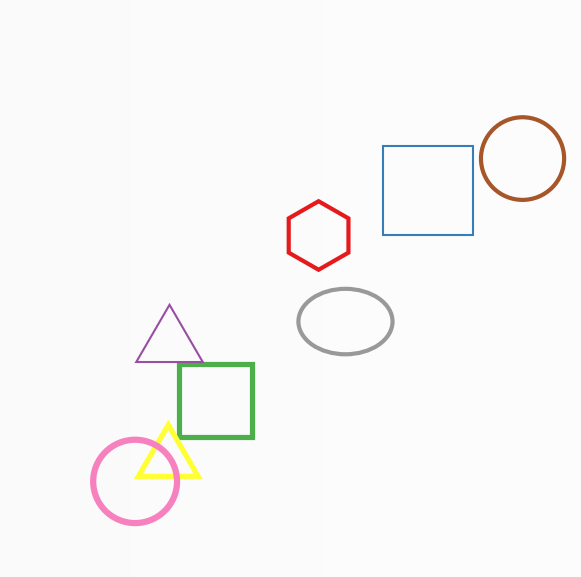[{"shape": "hexagon", "thickness": 2, "radius": 0.3, "center": [0.548, 0.591]}, {"shape": "square", "thickness": 1, "radius": 0.39, "center": [0.736, 0.67]}, {"shape": "square", "thickness": 2.5, "radius": 0.31, "center": [0.37, 0.306]}, {"shape": "triangle", "thickness": 1, "radius": 0.33, "center": [0.292, 0.405]}, {"shape": "triangle", "thickness": 2.5, "radius": 0.3, "center": [0.289, 0.204]}, {"shape": "circle", "thickness": 2, "radius": 0.36, "center": [0.899, 0.725]}, {"shape": "circle", "thickness": 3, "radius": 0.36, "center": [0.232, 0.166]}, {"shape": "oval", "thickness": 2, "radius": 0.4, "center": [0.594, 0.442]}]